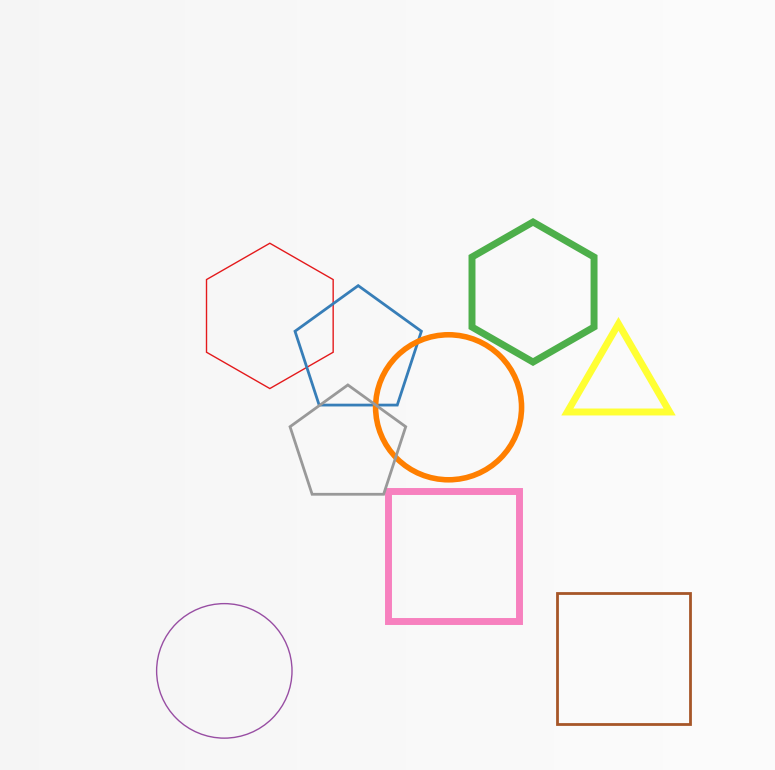[{"shape": "hexagon", "thickness": 0.5, "radius": 0.47, "center": [0.348, 0.59]}, {"shape": "pentagon", "thickness": 1, "radius": 0.43, "center": [0.462, 0.543]}, {"shape": "hexagon", "thickness": 2.5, "radius": 0.45, "center": [0.688, 0.621]}, {"shape": "circle", "thickness": 0.5, "radius": 0.44, "center": [0.289, 0.129]}, {"shape": "circle", "thickness": 2, "radius": 0.47, "center": [0.579, 0.471]}, {"shape": "triangle", "thickness": 2.5, "radius": 0.38, "center": [0.798, 0.503]}, {"shape": "square", "thickness": 1, "radius": 0.43, "center": [0.804, 0.145]}, {"shape": "square", "thickness": 2.5, "radius": 0.42, "center": [0.585, 0.278]}, {"shape": "pentagon", "thickness": 1, "radius": 0.39, "center": [0.449, 0.422]}]